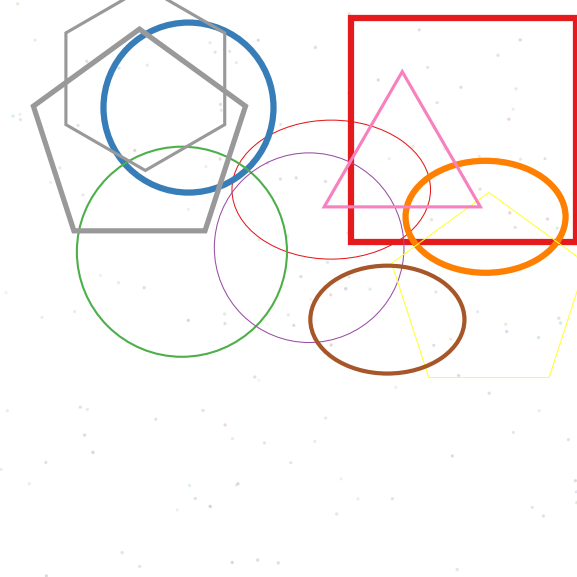[{"shape": "square", "thickness": 3, "radius": 0.97, "center": [0.803, 0.774]}, {"shape": "oval", "thickness": 0.5, "radius": 0.86, "center": [0.574, 0.671]}, {"shape": "circle", "thickness": 3, "radius": 0.74, "center": [0.326, 0.813]}, {"shape": "circle", "thickness": 1, "radius": 0.91, "center": [0.315, 0.563]}, {"shape": "circle", "thickness": 0.5, "radius": 0.82, "center": [0.535, 0.57]}, {"shape": "oval", "thickness": 3, "radius": 0.69, "center": [0.841, 0.624]}, {"shape": "pentagon", "thickness": 0.5, "radius": 0.89, "center": [0.847, 0.489]}, {"shape": "oval", "thickness": 2, "radius": 0.67, "center": [0.671, 0.446]}, {"shape": "triangle", "thickness": 1.5, "radius": 0.78, "center": [0.697, 0.719]}, {"shape": "hexagon", "thickness": 1.5, "radius": 0.79, "center": [0.252, 0.863]}, {"shape": "pentagon", "thickness": 2.5, "radius": 0.97, "center": [0.241, 0.756]}]